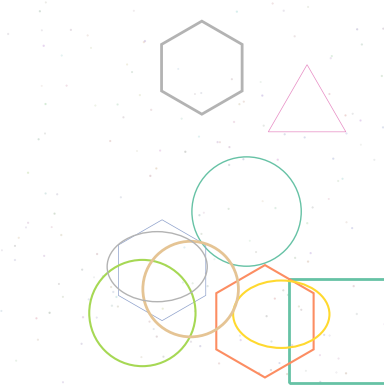[{"shape": "square", "thickness": 2, "radius": 0.68, "center": [0.885, 0.14]}, {"shape": "circle", "thickness": 1, "radius": 0.71, "center": [0.64, 0.451]}, {"shape": "hexagon", "thickness": 1.5, "radius": 0.73, "center": [0.688, 0.165]}, {"shape": "hexagon", "thickness": 0.5, "radius": 0.65, "center": [0.421, 0.298]}, {"shape": "triangle", "thickness": 0.5, "radius": 0.58, "center": [0.798, 0.716]}, {"shape": "circle", "thickness": 1.5, "radius": 0.69, "center": [0.37, 0.187]}, {"shape": "oval", "thickness": 1.5, "radius": 0.63, "center": [0.731, 0.184]}, {"shape": "circle", "thickness": 2, "radius": 0.62, "center": [0.495, 0.249]}, {"shape": "oval", "thickness": 1, "radius": 0.65, "center": [0.408, 0.307]}, {"shape": "hexagon", "thickness": 2, "radius": 0.6, "center": [0.524, 0.824]}]